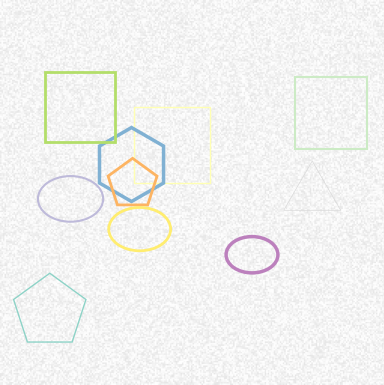[{"shape": "pentagon", "thickness": 1, "radius": 0.49, "center": [0.129, 0.192]}, {"shape": "square", "thickness": 1, "radius": 0.49, "center": [0.446, 0.623]}, {"shape": "oval", "thickness": 1.5, "radius": 0.42, "center": [0.183, 0.483]}, {"shape": "hexagon", "thickness": 2.5, "radius": 0.48, "center": [0.342, 0.573]}, {"shape": "pentagon", "thickness": 2, "radius": 0.33, "center": [0.344, 0.522]}, {"shape": "square", "thickness": 2, "radius": 0.45, "center": [0.207, 0.721]}, {"shape": "triangle", "thickness": 0.5, "radius": 0.43, "center": [0.811, 0.496]}, {"shape": "oval", "thickness": 2.5, "radius": 0.34, "center": [0.655, 0.338]}, {"shape": "square", "thickness": 1.5, "radius": 0.47, "center": [0.86, 0.706]}, {"shape": "oval", "thickness": 2, "radius": 0.4, "center": [0.363, 0.405]}]